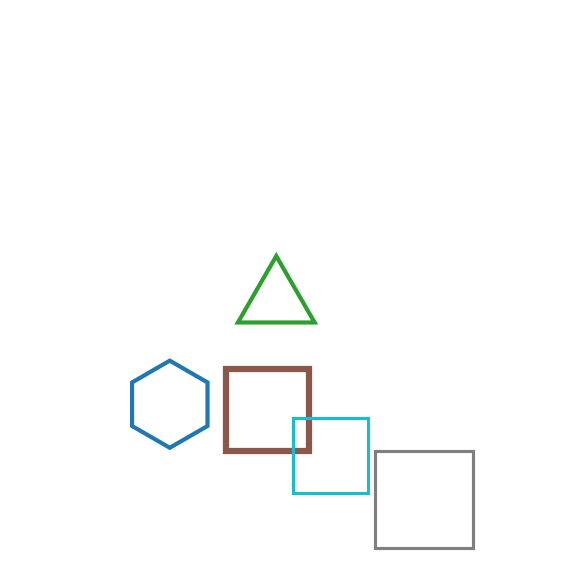[{"shape": "hexagon", "thickness": 2, "radius": 0.38, "center": [0.294, 0.299]}, {"shape": "triangle", "thickness": 2, "radius": 0.38, "center": [0.478, 0.479]}, {"shape": "square", "thickness": 3, "radius": 0.36, "center": [0.463, 0.289]}, {"shape": "square", "thickness": 1.5, "radius": 0.42, "center": [0.734, 0.134]}, {"shape": "square", "thickness": 1.5, "radius": 0.33, "center": [0.572, 0.21]}]